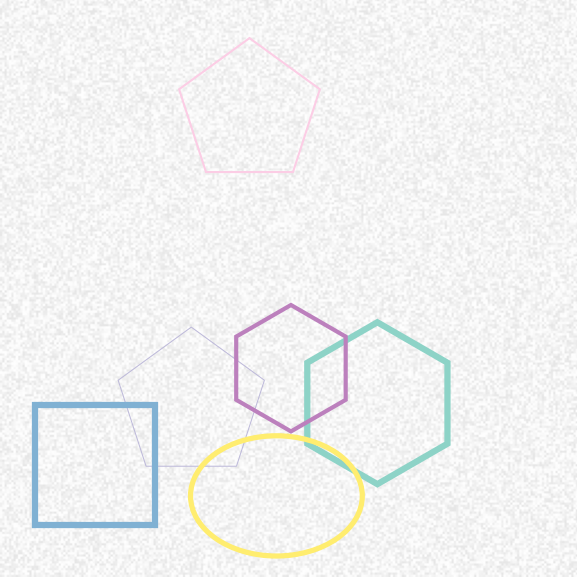[{"shape": "hexagon", "thickness": 3, "radius": 0.7, "center": [0.653, 0.301]}, {"shape": "pentagon", "thickness": 0.5, "radius": 0.67, "center": [0.331, 0.3]}, {"shape": "square", "thickness": 3, "radius": 0.52, "center": [0.164, 0.194]}, {"shape": "pentagon", "thickness": 1, "radius": 0.64, "center": [0.432, 0.805]}, {"shape": "hexagon", "thickness": 2, "radius": 0.55, "center": [0.504, 0.362]}, {"shape": "oval", "thickness": 2.5, "radius": 0.74, "center": [0.479, 0.14]}]